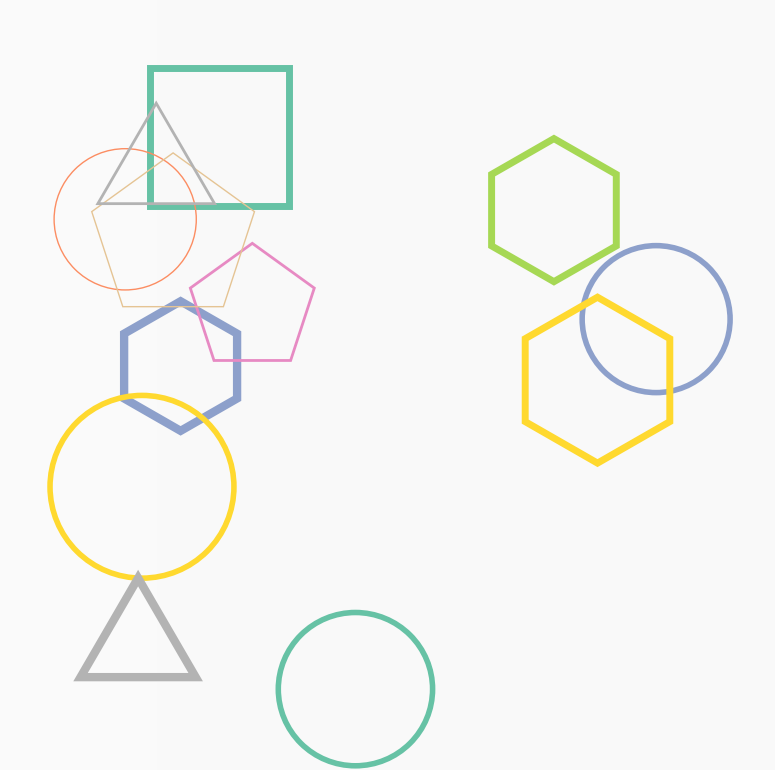[{"shape": "circle", "thickness": 2, "radius": 0.5, "center": [0.459, 0.105]}, {"shape": "square", "thickness": 2.5, "radius": 0.45, "center": [0.283, 0.822]}, {"shape": "circle", "thickness": 0.5, "radius": 0.46, "center": [0.162, 0.715]}, {"shape": "hexagon", "thickness": 3, "radius": 0.42, "center": [0.233, 0.525]}, {"shape": "circle", "thickness": 2, "radius": 0.48, "center": [0.847, 0.586]}, {"shape": "pentagon", "thickness": 1, "radius": 0.42, "center": [0.326, 0.6]}, {"shape": "hexagon", "thickness": 2.5, "radius": 0.46, "center": [0.715, 0.727]}, {"shape": "hexagon", "thickness": 2.5, "radius": 0.54, "center": [0.771, 0.506]}, {"shape": "circle", "thickness": 2, "radius": 0.59, "center": [0.183, 0.368]}, {"shape": "pentagon", "thickness": 0.5, "radius": 0.55, "center": [0.223, 0.691]}, {"shape": "triangle", "thickness": 3, "radius": 0.43, "center": [0.178, 0.163]}, {"shape": "triangle", "thickness": 1, "radius": 0.43, "center": [0.202, 0.779]}]